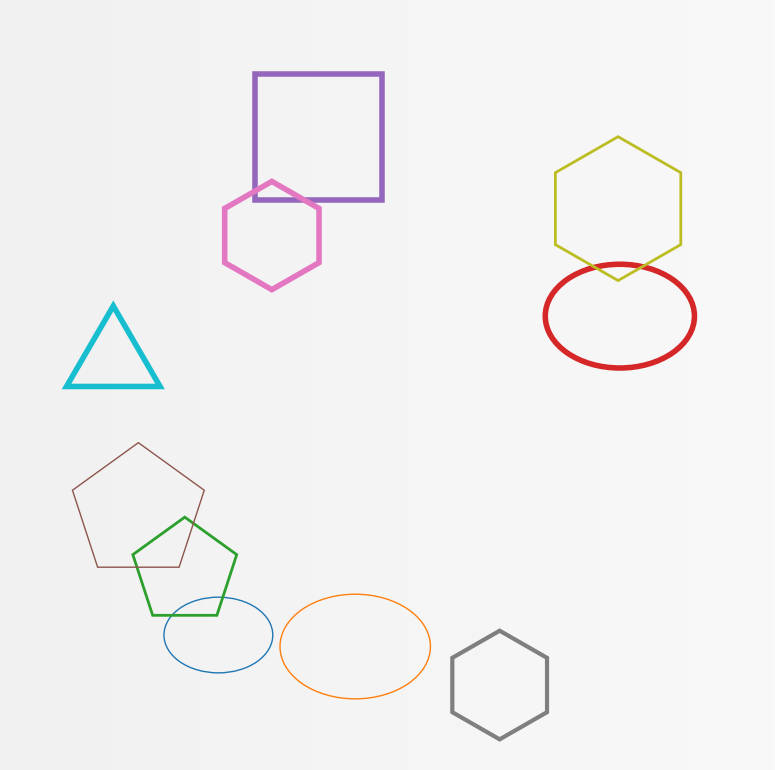[{"shape": "oval", "thickness": 0.5, "radius": 0.35, "center": [0.282, 0.175]}, {"shape": "oval", "thickness": 0.5, "radius": 0.49, "center": [0.458, 0.16]}, {"shape": "pentagon", "thickness": 1, "radius": 0.35, "center": [0.238, 0.258]}, {"shape": "oval", "thickness": 2, "radius": 0.48, "center": [0.8, 0.589]}, {"shape": "square", "thickness": 2, "radius": 0.41, "center": [0.411, 0.822]}, {"shape": "pentagon", "thickness": 0.5, "radius": 0.45, "center": [0.179, 0.336]}, {"shape": "hexagon", "thickness": 2, "radius": 0.35, "center": [0.351, 0.694]}, {"shape": "hexagon", "thickness": 1.5, "radius": 0.35, "center": [0.645, 0.11]}, {"shape": "hexagon", "thickness": 1, "radius": 0.47, "center": [0.798, 0.729]}, {"shape": "triangle", "thickness": 2, "radius": 0.35, "center": [0.146, 0.533]}]